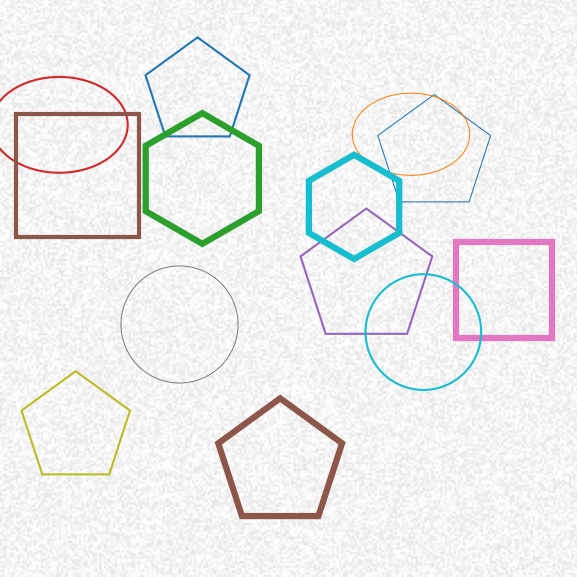[{"shape": "pentagon", "thickness": 1, "radius": 0.47, "center": [0.342, 0.84]}, {"shape": "pentagon", "thickness": 0.5, "radius": 0.51, "center": [0.752, 0.733]}, {"shape": "oval", "thickness": 0.5, "radius": 0.51, "center": [0.712, 0.767]}, {"shape": "hexagon", "thickness": 3, "radius": 0.57, "center": [0.35, 0.69]}, {"shape": "oval", "thickness": 1, "radius": 0.59, "center": [0.103, 0.783]}, {"shape": "pentagon", "thickness": 1, "radius": 0.6, "center": [0.634, 0.518]}, {"shape": "square", "thickness": 2, "radius": 0.53, "center": [0.134, 0.695]}, {"shape": "pentagon", "thickness": 3, "radius": 0.56, "center": [0.485, 0.197]}, {"shape": "square", "thickness": 3, "radius": 0.42, "center": [0.873, 0.498]}, {"shape": "circle", "thickness": 0.5, "radius": 0.51, "center": [0.311, 0.437]}, {"shape": "pentagon", "thickness": 1, "radius": 0.49, "center": [0.131, 0.258]}, {"shape": "circle", "thickness": 1, "radius": 0.5, "center": [0.733, 0.424]}, {"shape": "hexagon", "thickness": 3, "radius": 0.45, "center": [0.613, 0.641]}]